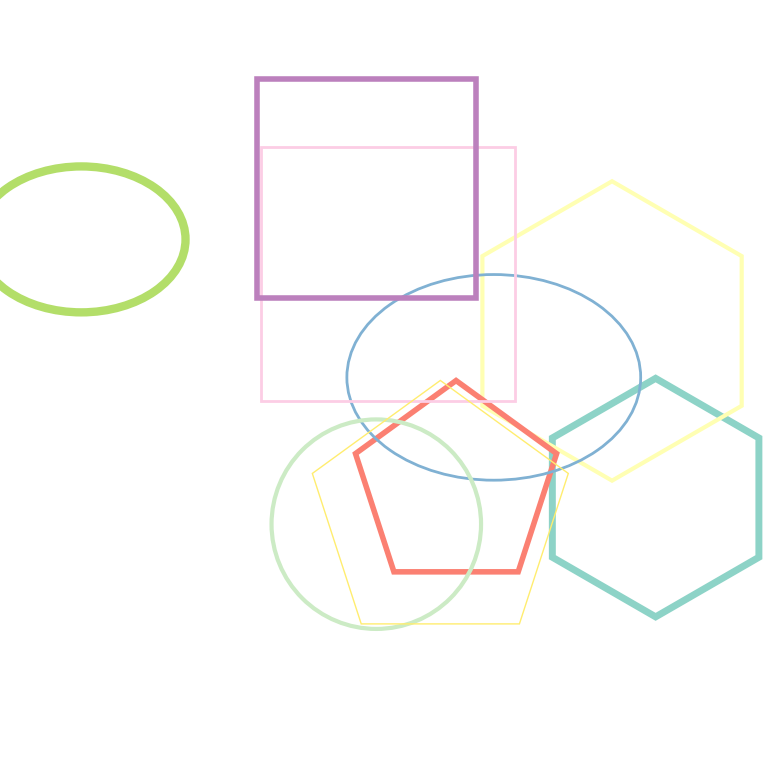[{"shape": "hexagon", "thickness": 2.5, "radius": 0.77, "center": [0.851, 0.354]}, {"shape": "hexagon", "thickness": 1.5, "radius": 0.97, "center": [0.795, 0.57]}, {"shape": "pentagon", "thickness": 2, "radius": 0.69, "center": [0.592, 0.368]}, {"shape": "oval", "thickness": 1, "radius": 0.95, "center": [0.641, 0.51]}, {"shape": "oval", "thickness": 3, "radius": 0.68, "center": [0.106, 0.689]}, {"shape": "square", "thickness": 1, "radius": 0.83, "center": [0.504, 0.644]}, {"shape": "square", "thickness": 2, "radius": 0.71, "center": [0.476, 0.756]}, {"shape": "circle", "thickness": 1.5, "radius": 0.68, "center": [0.489, 0.319]}, {"shape": "pentagon", "thickness": 0.5, "radius": 0.87, "center": [0.572, 0.331]}]